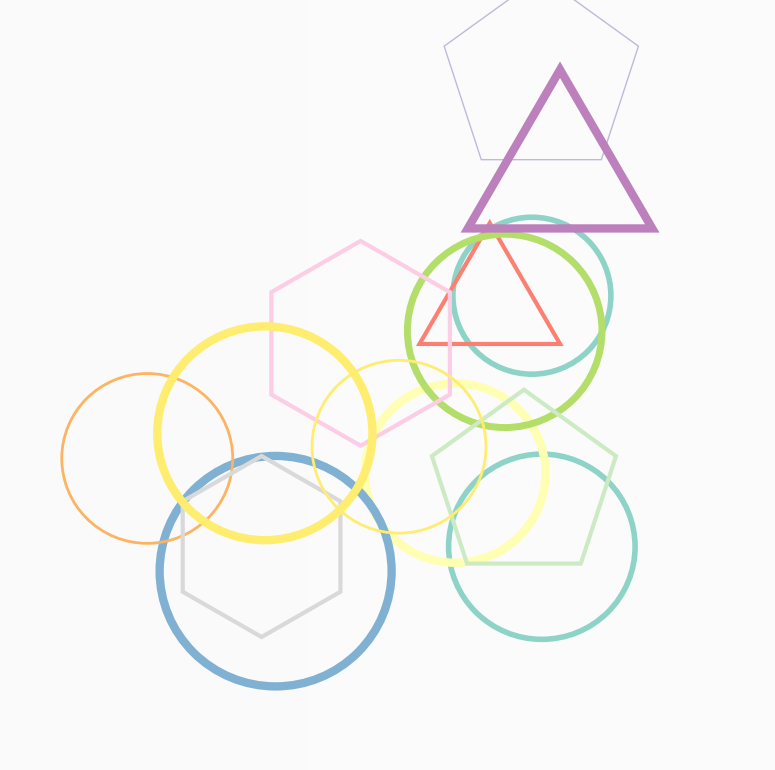[{"shape": "circle", "thickness": 2, "radius": 0.6, "center": [0.699, 0.29]}, {"shape": "circle", "thickness": 2, "radius": 0.51, "center": [0.686, 0.616]}, {"shape": "circle", "thickness": 3, "radius": 0.58, "center": [0.587, 0.386]}, {"shape": "pentagon", "thickness": 0.5, "radius": 0.66, "center": [0.698, 0.899]}, {"shape": "triangle", "thickness": 1.5, "radius": 0.52, "center": [0.632, 0.606]}, {"shape": "circle", "thickness": 3, "radius": 0.75, "center": [0.356, 0.258]}, {"shape": "circle", "thickness": 1, "radius": 0.55, "center": [0.19, 0.405]}, {"shape": "circle", "thickness": 2.5, "radius": 0.63, "center": [0.651, 0.57]}, {"shape": "hexagon", "thickness": 1.5, "radius": 0.66, "center": [0.465, 0.554]}, {"shape": "hexagon", "thickness": 1.5, "radius": 0.59, "center": [0.338, 0.29]}, {"shape": "triangle", "thickness": 3, "radius": 0.69, "center": [0.723, 0.772]}, {"shape": "pentagon", "thickness": 1.5, "radius": 0.62, "center": [0.676, 0.369]}, {"shape": "circle", "thickness": 1, "radius": 0.56, "center": [0.515, 0.42]}, {"shape": "circle", "thickness": 3, "radius": 0.69, "center": [0.342, 0.437]}]